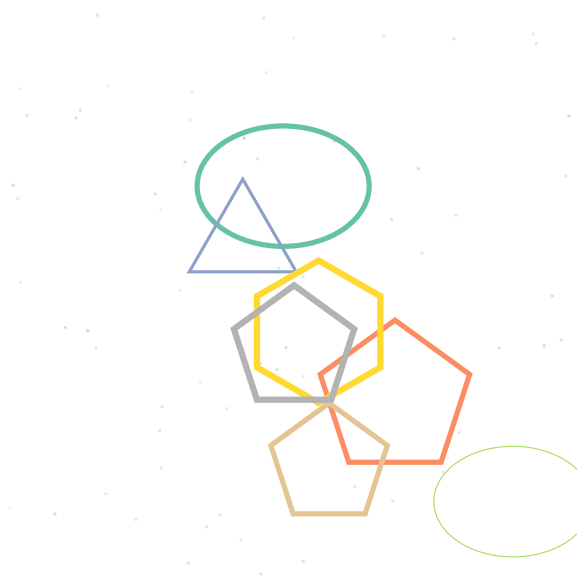[{"shape": "oval", "thickness": 2.5, "radius": 0.74, "center": [0.49, 0.677]}, {"shape": "pentagon", "thickness": 2.5, "radius": 0.68, "center": [0.684, 0.309]}, {"shape": "triangle", "thickness": 1.5, "radius": 0.53, "center": [0.42, 0.582]}, {"shape": "oval", "thickness": 0.5, "radius": 0.68, "center": [0.888, 0.131]}, {"shape": "hexagon", "thickness": 3, "radius": 0.62, "center": [0.552, 0.425]}, {"shape": "pentagon", "thickness": 2.5, "radius": 0.53, "center": [0.57, 0.195]}, {"shape": "pentagon", "thickness": 3, "radius": 0.55, "center": [0.509, 0.396]}]